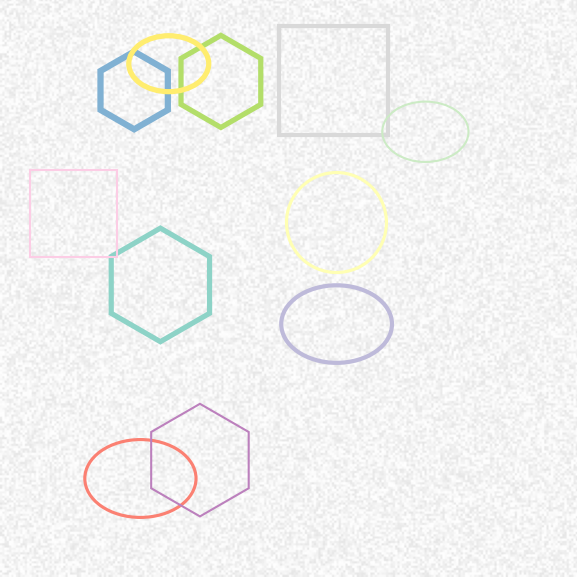[{"shape": "hexagon", "thickness": 2.5, "radius": 0.49, "center": [0.278, 0.506]}, {"shape": "circle", "thickness": 1.5, "radius": 0.43, "center": [0.583, 0.614]}, {"shape": "oval", "thickness": 2, "radius": 0.48, "center": [0.583, 0.438]}, {"shape": "oval", "thickness": 1.5, "radius": 0.48, "center": [0.243, 0.171]}, {"shape": "hexagon", "thickness": 3, "radius": 0.34, "center": [0.232, 0.843]}, {"shape": "hexagon", "thickness": 2.5, "radius": 0.4, "center": [0.382, 0.858]}, {"shape": "square", "thickness": 1, "radius": 0.38, "center": [0.127, 0.629]}, {"shape": "square", "thickness": 2, "radius": 0.47, "center": [0.577, 0.859]}, {"shape": "hexagon", "thickness": 1, "radius": 0.49, "center": [0.346, 0.202]}, {"shape": "oval", "thickness": 1, "radius": 0.37, "center": [0.737, 0.771]}, {"shape": "oval", "thickness": 2.5, "radius": 0.35, "center": [0.292, 0.889]}]